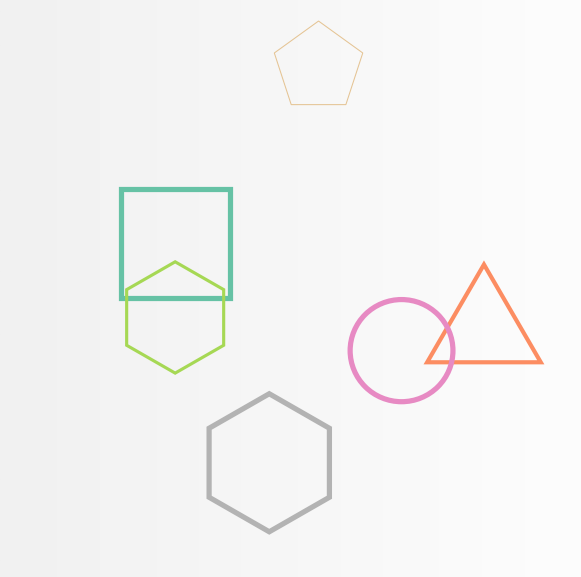[{"shape": "square", "thickness": 2.5, "radius": 0.47, "center": [0.302, 0.577]}, {"shape": "triangle", "thickness": 2, "radius": 0.56, "center": [0.833, 0.428]}, {"shape": "circle", "thickness": 2.5, "radius": 0.44, "center": [0.691, 0.392]}, {"shape": "hexagon", "thickness": 1.5, "radius": 0.48, "center": [0.301, 0.449]}, {"shape": "pentagon", "thickness": 0.5, "radius": 0.4, "center": [0.548, 0.883]}, {"shape": "hexagon", "thickness": 2.5, "radius": 0.6, "center": [0.463, 0.198]}]